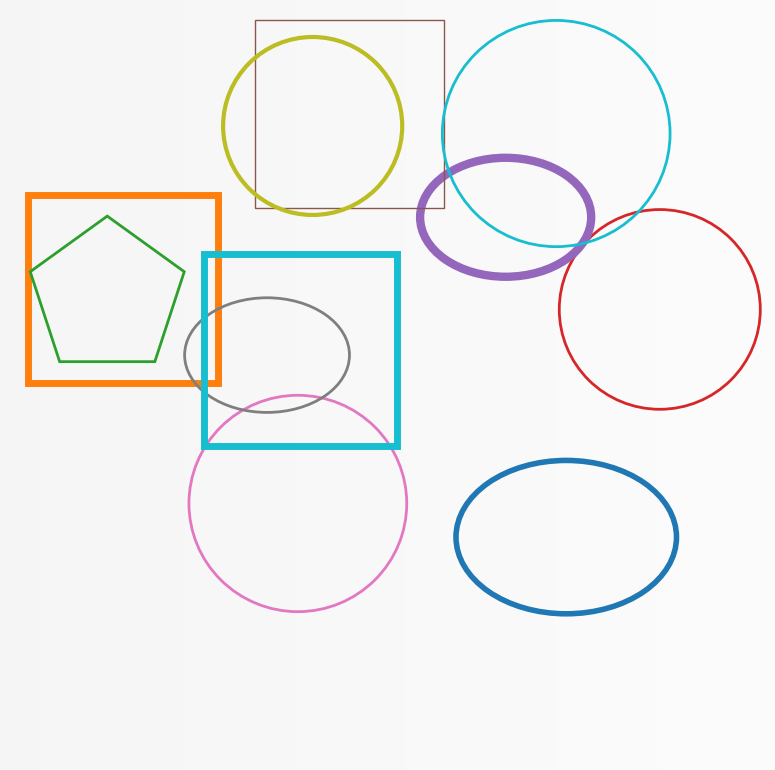[{"shape": "oval", "thickness": 2, "radius": 0.71, "center": [0.731, 0.302]}, {"shape": "square", "thickness": 2.5, "radius": 0.61, "center": [0.159, 0.625]}, {"shape": "pentagon", "thickness": 1, "radius": 0.52, "center": [0.138, 0.615]}, {"shape": "circle", "thickness": 1, "radius": 0.65, "center": [0.851, 0.598]}, {"shape": "oval", "thickness": 3, "radius": 0.55, "center": [0.652, 0.718]}, {"shape": "square", "thickness": 0.5, "radius": 0.61, "center": [0.451, 0.852]}, {"shape": "circle", "thickness": 1, "radius": 0.7, "center": [0.384, 0.346]}, {"shape": "oval", "thickness": 1, "radius": 0.53, "center": [0.345, 0.539]}, {"shape": "circle", "thickness": 1.5, "radius": 0.58, "center": [0.403, 0.836]}, {"shape": "square", "thickness": 2.5, "radius": 0.62, "center": [0.387, 0.545]}, {"shape": "circle", "thickness": 1, "radius": 0.73, "center": [0.718, 0.827]}]